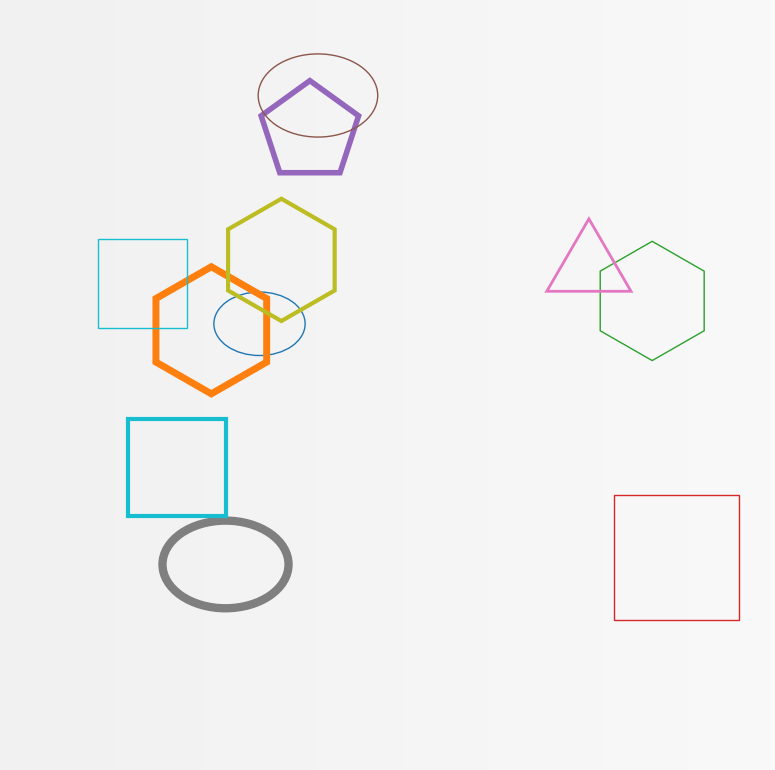[{"shape": "oval", "thickness": 0.5, "radius": 0.29, "center": [0.335, 0.58]}, {"shape": "hexagon", "thickness": 2.5, "radius": 0.41, "center": [0.273, 0.571]}, {"shape": "hexagon", "thickness": 0.5, "radius": 0.39, "center": [0.842, 0.609]}, {"shape": "square", "thickness": 0.5, "radius": 0.4, "center": [0.872, 0.276]}, {"shape": "pentagon", "thickness": 2, "radius": 0.33, "center": [0.4, 0.829]}, {"shape": "oval", "thickness": 0.5, "radius": 0.39, "center": [0.41, 0.876]}, {"shape": "triangle", "thickness": 1, "radius": 0.31, "center": [0.76, 0.653]}, {"shape": "oval", "thickness": 3, "radius": 0.41, "center": [0.291, 0.267]}, {"shape": "hexagon", "thickness": 1.5, "radius": 0.4, "center": [0.363, 0.662]}, {"shape": "square", "thickness": 1.5, "radius": 0.31, "center": [0.228, 0.393]}, {"shape": "square", "thickness": 0.5, "radius": 0.29, "center": [0.184, 0.632]}]